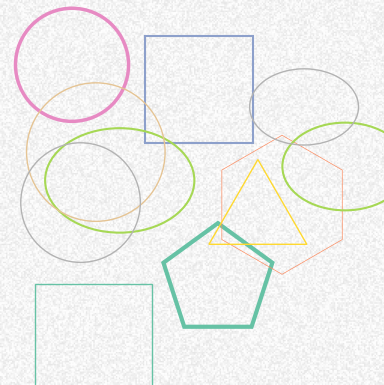[{"shape": "square", "thickness": 1, "radius": 0.76, "center": [0.242, 0.111]}, {"shape": "pentagon", "thickness": 3, "radius": 0.74, "center": [0.566, 0.272]}, {"shape": "hexagon", "thickness": 0.5, "radius": 0.9, "center": [0.733, 0.468]}, {"shape": "square", "thickness": 1.5, "radius": 0.7, "center": [0.517, 0.768]}, {"shape": "circle", "thickness": 2.5, "radius": 0.73, "center": [0.187, 0.832]}, {"shape": "oval", "thickness": 1.5, "radius": 0.97, "center": [0.311, 0.531]}, {"shape": "oval", "thickness": 1.5, "radius": 0.81, "center": [0.896, 0.568]}, {"shape": "triangle", "thickness": 1, "radius": 0.73, "center": [0.67, 0.439]}, {"shape": "circle", "thickness": 1, "radius": 0.9, "center": [0.249, 0.605]}, {"shape": "circle", "thickness": 1, "radius": 0.78, "center": [0.209, 0.474]}, {"shape": "oval", "thickness": 1, "radius": 0.71, "center": [0.79, 0.722]}]